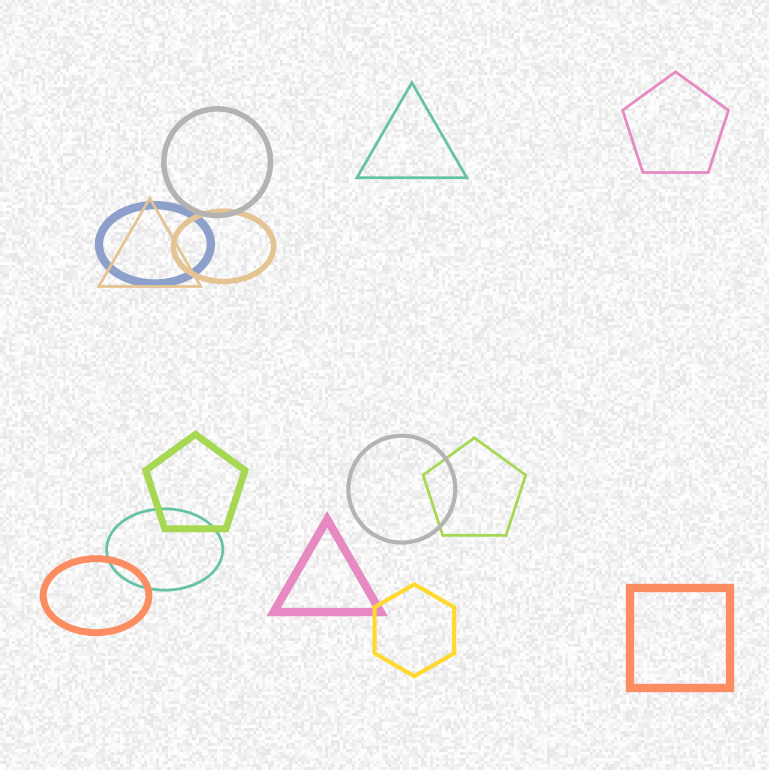[{"shape": "triangle", "thickness": 1, "radius": 0.41, "center": [0.535, 0.81]}, {"shape": "oval", "thickness": 1, "radius": 0.38, "center": [0.214, 0.286]}, {"shape": "square", "thickness": 3, "radius": 0.32, "center": [0.883, 0.171]}, {"shape": "oval", "thickness": 2.5, "radius": 0.34, "center": [0.125, 0.226]}, {"shape": "oval", "thickness": 3, "radius": 0.36, "center": [0.201, 0.683]}, {"shape": "triangle", "thickness": 3, "radius": 0.4, "center": [0.425, 0.245]}, {"shape": "pentagon", "thickness": 1, "radius": 0.36, "center": [0.877, 0.834]}, {"shape": "pentagon", "thickness": 2.5, "radius": 0.34, "center": [0.254, 0.368]}, {"shape": "pentagon", "thickness": 1, "radius": 0.35, "center": [0.616, 0.361]}, {"shape": "hexagon", "thickness": 1.5, "radius": 0.3, "center": [0.538, 0.181]}, {"shape": "triangle", "thickness": 1, "radius": 0.38, "center": [0.194, 0.666]}, {"shape": "oval", "thickness": 2, "radius": 0.33, "center": [0.29, 0.68]}, {"shape": "circle", "thickness": 2, "radius": 0.35, "center": [0.282, 0.789]}, {"shape": "circle", "thickness": 1.5, "radius": 0.35, "center": [0.522, 0.365]}]